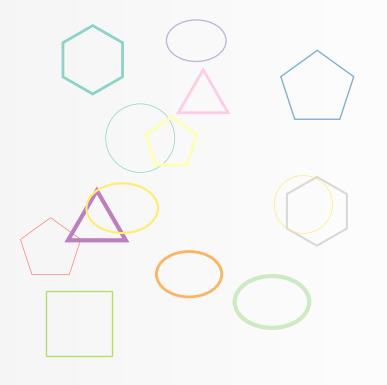[{"shape": "hexagon", "thickness": 2, "radius": 0.44, "center": [0.239, 0.845]}, {"shape": "circle", "thickness": 0.5, "radius": 0.45, "center": [0.362, 0.641]}, {"shape": "pentagon", "thickness": 2, "radius": 0.35, "center": [0.442, 0.628]}, {"shape": "oval", "thickness": 1, "radius": 0.39, "center": [0.506, 0.894]}, {"shape": "pentagon", "thickness": 0.5, "radius": 0.41, "center": [0.131, 0.353]}, {"shape": "pentagon", "thickness": 1, "radius": 0.49, "center": [0.819, 0.77]}, {"shape": "oval", "thickness": 2, "radius": 0.42, "center": [0.488, 0.288]}, {"shape": "square", "thickness": 1, "radius": 0.42, "center": [0.204, 0.159]}, {"shape": "triangle", "thickness": 2, "radius": 0.37, "center": [0.524, 0.744]}, {"shape": "hexagon", "thickness": 1.5, "radius": 0.45, "center": [0.818, 0.451]}, {"shape": "triangle", "thickness": 3, "radius": 0.43, "center": [0.25, 0.419]}, {"shape": "oval", "thickness": 3, "radius": 0.48, "center": [0.702, 0.216]}, {"shape": "oval", "thickness": 1.5, "radius": 0.46, "center": [0.315, 0.459]}, {"shape": "circle", "thickness": 0.5, "radius": 0.38, "center": [0.783, 0.469]}]